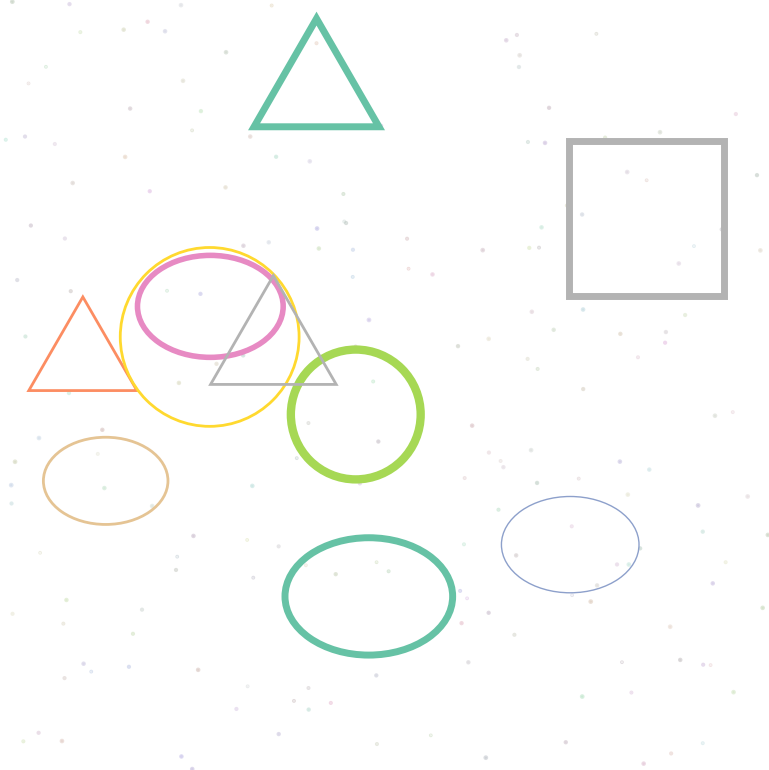[{"shape": "triangle", "thickness": 2.5, "radius": 0.47, "center": [0.411, 0.882]}, {"shape": "oval", "thickness": 2.5, "radius": 0.54, "center": [0.479, 0.225]}, {"shape": "triangle", "thickness": 1, "radius": 0.41, "center": [0.108, 0.533]}, {"shape": "oval", "thickness": 0.5, "radius": 0.45, "center": [0.741, 0.293]}, {"shape": "oval", "thickness": 2, "radius": 0.47, "center": [0.273, 0.602]}, {"shape": "circle", "thickness": 3, "radius": 0.42, "center": [0.462, 0.462]}, {"shape": "circle", "thickness": 1, "radius": 0.58, "center": [0.272, 0.562]}, {"shape": "oval", "thickness": 1, "radius": 0.4, "center": [0.137, 0.376]}, {"shape": "triangle", "thickness": 1, "radius": 0.47, "center": [0.355, 0.548]}, {"shape": "square", "thickness": 2.5, "radius": 0.5, "center": [0.84, 0.716]}]